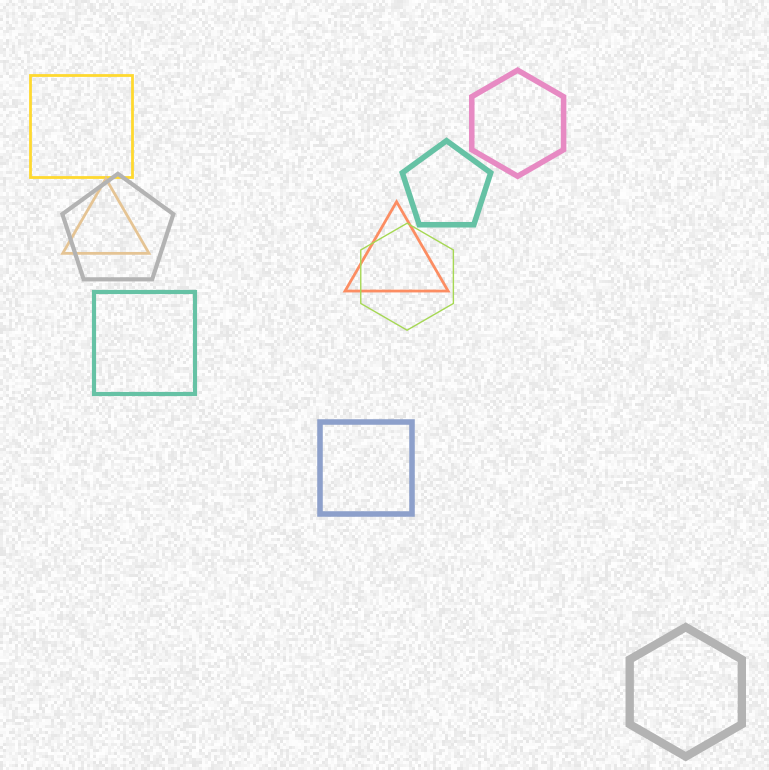[{"shape": "pentagon", "thickness": 2, "radius": 0.3, "center": [0.58, 0.757]}, {"shape": "square", "thickness": 1.5, "radius": 0.33, "center": [0.188, 0.555]}, {"shape": "triangle", "thickness": 1, "radius": 0.39, "center": [0.515, 0.661]}, {"shape": "square", "thickness": 2, "radius": 0.3, "center": [0.475, 0.392]}, {"shape": "hexagon", "thickness": 2, "radius": 0.34, "center": [0.672, 0.84]}, {"shape": "hexagon", "thickness": 0.5, "radius": 0.35, "center": [0.529, 0.641]}, {"shape": "square", "thickness": 1, "radius": 0.33, "center": [0.105, 0.837]}, {"shape": "triangle", "thickness": 1, "radius": 0.32, "center": [0.137, 0.703]}, {"shape": "hexagon", "thickness": 3, "radius": 0.42, "center": [0.891, 0.101]}, {"shape": "pentagon", "thickness": 1.5, "radius": 0.38, "center": [0.153, 0.699]}]